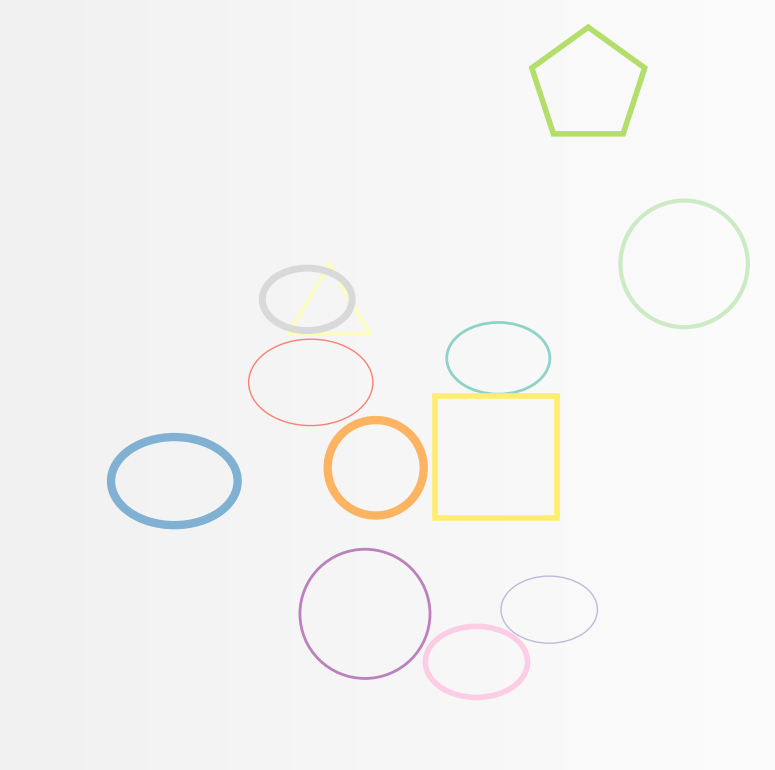[{"shape": "oval", "thickness": 1, "radius": 0.33, "center": [0.643, 0.535]}, {"shape": "triangle", "thickness": 1, "radius": 0.3, "center": [0.425, 0.597]}, {"shape": "oval", "thickness": 0.5, "radius": 0.31, "center": [0.709, 0.208]}, {"shape": "oval", "thickness": 0.5, "radius": 0.4, "center": [0.401, 0.503]}, {"shape": "oval", "thickness": 3, "radius": 0.41, "center": [0.225, 0.375]}, {"shape": "circle", "thickness": 3, "radius": 0.31, "center": [0.485, 0.392]}, {"shape": "pentagon", "thickness": 2, "radius": 0.38, "center": [0.759, 0.888]}, {"shape": "oval", "thickness": 2, "radius": 0.33, "center": [0.615, 0.14]}, {"shape": "oval", "thickness": 2.5, "radius": 0.29, "center": [0.396, 0.611]}, {"shape": "circle", "thickness": 1, "radius": 0.42, "center": [0.471, 0.203]}, {"shape": "circle", "thickness": 1.5, "radius": 0.41, "center": [0.883, 0.657]}, {"shape": "square", "thickness": 2, "radius": 0.39, "center": [0.64, 0.407]}]